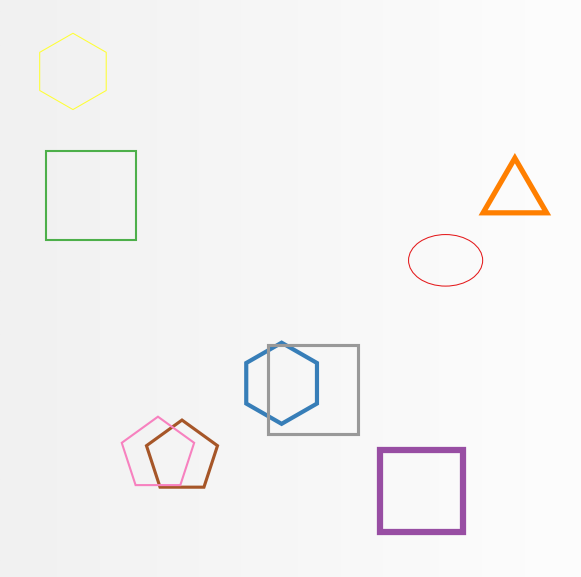[{"shape": "oval", "thickness": 0.5, "radius": 0.32, "center": [0.767, 0.548]}, {"shape": "hexagon", "thickness": 2, "radius": 0.35, "center": [0.484, 0.335]}, {"shape": "square", "thickness": 1, "radius": 0.39, "center": [0.157, 0.66]}, {"shape": "square", "thickness": 3, "radius": 0.36, "center": [0.725, 0.149]}, {"shape": "triangle", "thickness": 2.5, "radius": 0.32, "center": [0.886, 0.662]}, {"shape": "hexagon", "thickness": 0.5, "radius": 0.33, "center": [0.126, 0.875]}, {"shape": "pentagon", "thickness": 1.5, "radius": 0.32, "center": [0.313, 0.208]}, {"shape": "pentagon", "thickness": 1, "radius": 0.33, "center": [0.272, 0.212]}, {"shape": "square", "thickness": 1.5, "radius": 0.38, "center": [0.539, 0.325]}]